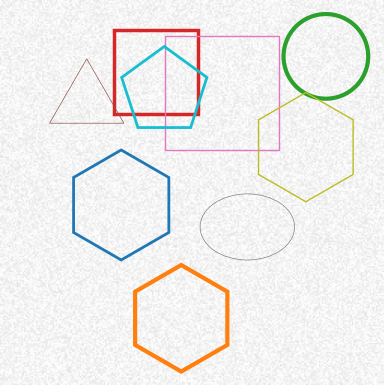[{"shape": "hexagon", "thickness": 2, "radius": 0.71, "center": [0.315, 0.468]}, {"shape": "hexagon", "thickness": 3, "radius": 0.69, "center": [0.471, 0.173]}, {"shape": "circle", "thickness": 3, "radius": 0.55, "center": [0.846, 0.854]}, {"shape": "square", "thickness": 2.5, "radius": 0.55, "center": [0.405, 0.813]}, {"shape": "triangle", "thickness": 0.5, "radius": 0.56, "center": [0.225, 0.736]}, {"shape": "square", "thickness": 1, "radius": 0.74, "center": [0.577, 0.759]}, {"shape": "oval", "thickness": 0.5, "radius": 0.61, "center": [0.642, 0.411]}, {"shape": "hexagon", "thickness": 1, "radius": 0.71, "center": [0.794, 0.618]}, {"shape": "pentagon", "thickness": 2, "radius": 0.58, "center": [0.427, 0.763]}]